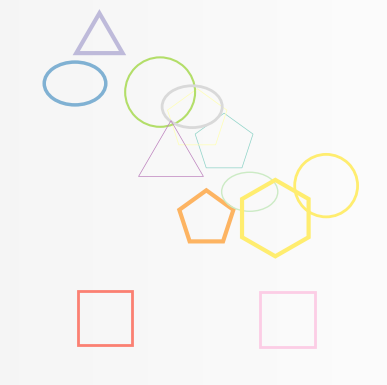[{"shape": "pentagon", "thickness": 0.5, "radius": 0.39, "center": [0.578, 0.628]}, {"shape": "pentagon", "thickness": 0.5, "radius": 0.4, "center": [0.509, 0.689]}, {"shape": "triangle", "thickness": 3, "radius": 0.35, "center": [0.257, 0.897]}, {"shape": "square", "thickness": 2, "radius": 0.35, "center": [0.271, 0.174]}, {"shape": "oval", "thickness": 2.5, "radius": 0.4, "center": [0.194, 0.783]}, {"shape": "pentagon", "thickness": 3, "radius": 0.37, "center": [0.533, 0.432]}, {"shape": "circle", "thickness": 1.5, "radius": 0.45, "center": [0.413, 0.761]}, {"shape": "square", "thickness": 2, "radius": 0.35, "center": [0.742, 0.17]}, {"shape": "oval", "thickness": 2, "radius": 0.39, "center": [0.496, 0.723]}, {"shape": "triangle", "thickness": 0.5, "radius": 0.48, "center": [0.441, 0.59]}, {"shape": "oval", "thickness": 1, "radius": 0.36, "center": [0.644, 0.502]}, {"shape": "circle", "thickness": 2, "radius": 0.41, "center": [0.842, 0.518]}, {"shape": "hexagon", "thickness": 3, "radius": 0.5, "center": [0.711, 0.433]}]